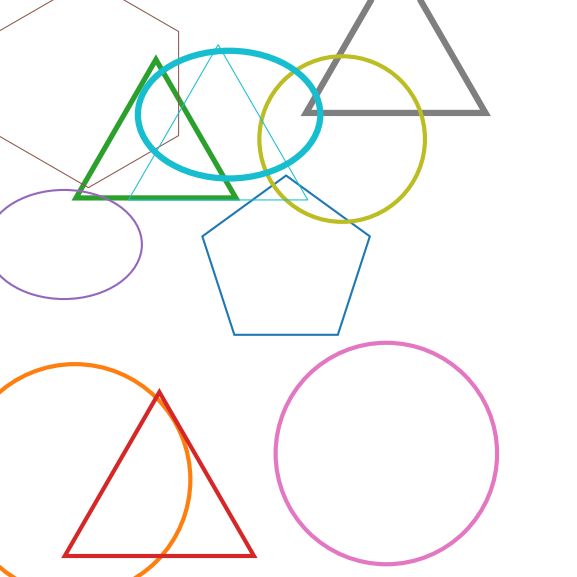[{"shape": "pentagon", "thickness": 1, "radius": 0.76, "center": [0.495, 0.543]}, {"shape": "circle", "thickness": 2, "radius": 1.0, "center": [0.13, 0.169]}, {"shape": "triangle", "thickness": 2.5, "radius": 0.8, "center": [0.27, 0.736]}, {"shape": "triangle", "thickness": 2, "radius": 0.95, "center": [0.276, 0.131]}, {"shape": "oval", "thickness": 1, "radius": 0.67, "center": [0.111, 0.576]}, {"shape": "hexagon", "thickness": 0.5, "radius": 0.9, "center": [0.153, 0.854]}, {"shape": "circle", "thickness": 2, "radius": 0.96, "center": [0.669, 0.214]}, {"shape": "triangle", "thickness": 3, "radius": 0.9, "center": [0.685, 0.893]}, {"shape": "circle", "thickness": 2, "radius": 0.72, "center": [0.592, 0.758]}, {"shape": "triangle", "thickness": 0.5, "radius": 0.9, "center": [0.378, 0.743]}, {"shape": "oval", "thickness": 3, "radius": 0.79, "center": [0.397, 0.801]}]